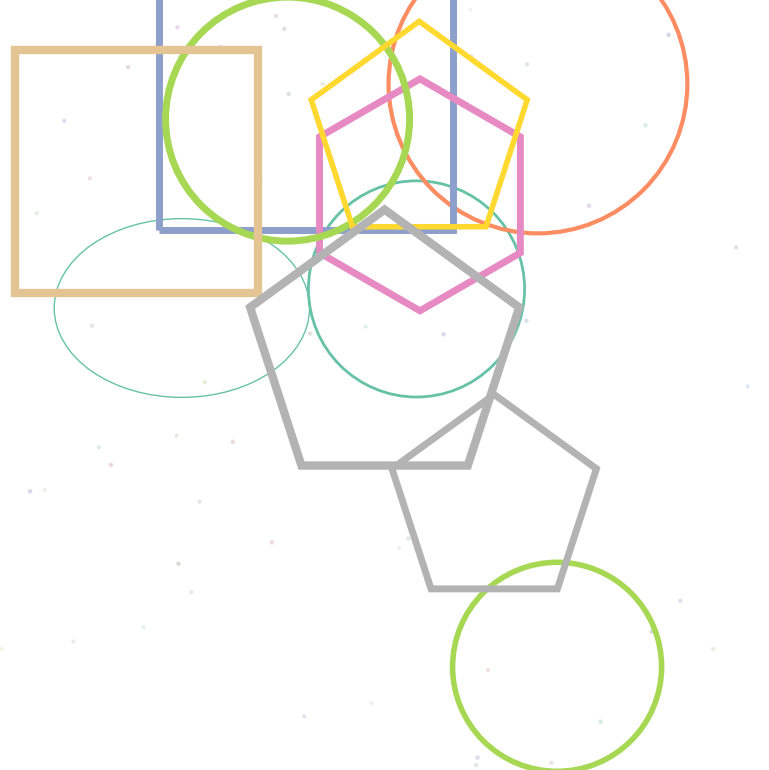[{"shape": "circle", "thickness": 1, "radius": 0.7, "center": [0.541, 0.625]}, {"shape": "oval", "thickness": 0.5, "radius": 0.83, "center": [0.236, 0.6]}, {"shape": "circle", "thickness": 1.5, "radius": 0.97, "center": [0.699, 0.891]}, {"shape": "square", "thickness": 2.5, "radius": 0.95, "center": [0.398, 0.892]}, {"shape": "hexagon", "thickness": 2.5, "radius": 0.75, "center": [0.545, 0.747]}, {"shape": "circle", "thickness": 2.5, "radius": 0.79, "center": [0.373, 0.845]}, {"shape": "circle", "thickness": 2, "radius": 0.68, "center": [0.723, 0.134]}, {"shape": "pentagon", "thickness": 2, "radius": 0.74, "center": [0.544, 0.825]}, {"shape": "square", "thickness": 3, "radius": 0.79, "center": [0.178, 0.777]}, {"shape": "pentagon", "thickness": 2.5, "radius": 0.7, "center": [0.642, 0.348]}, {"shape": "pentagon", "thickness": 3, "radius": 0.92, "center": [0.5, 0.544]}]